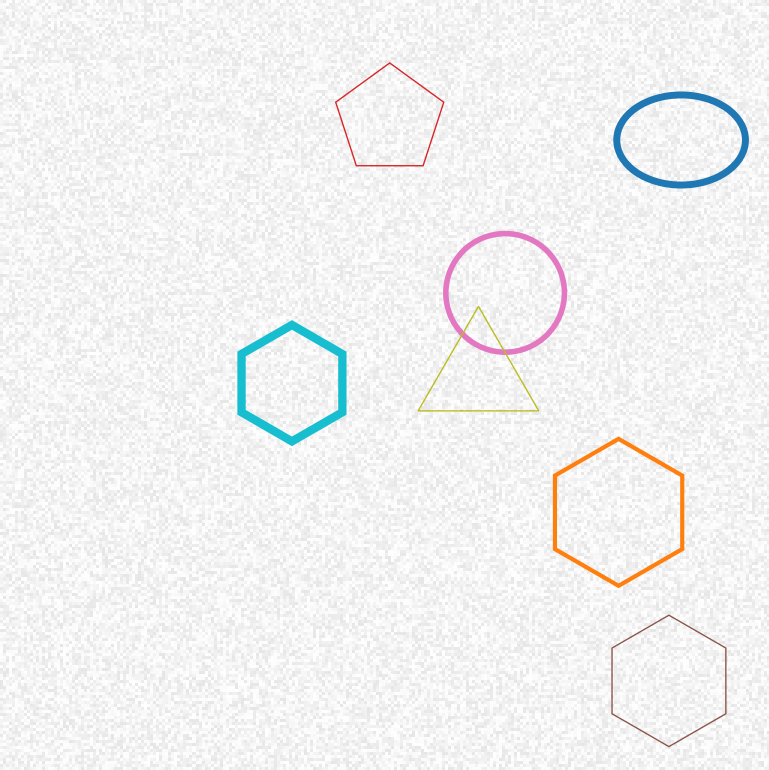[{"shape": "oval", "thickness": 2.5, "radius": 0.42, "center": [0.885, 0.818]}, {"shape": "hexagon", "thickness": 1.5, "radius": 0.48, "center": [0.803, 0.335]}, {"shape": "pentagon", "thickness": 0.5, "radius": 0.37, "center": [0.506, 0.844]}, {"shape": "hexagon", "thickness": 0.5, "radius": 0.43, "center": [0.869, 0.116]}, {"shape": "circle", "thickness": 2, "radius": 0.39, "center": [0.656, 0.62]}, {"shape": "triangle", "thickness": 0.5, "radius": 0.45, "center": [0.621, 0.512]}, {"shape": "hexagon", "thickness": 3, "radius": 0.38, "center": [0.379, 0.502]}]